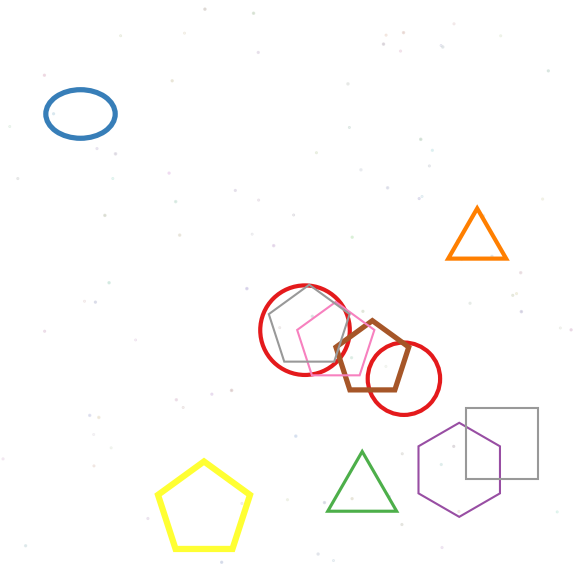[{"shape": "circle", "thickness": 2, "radius": 0.31, "center": [0.699, 0.343]}, {"shape": "circle", "thickness": 2, "radius": 0.39, "center": [0.528, 0.427]}, {"shape": "oval", "thickness": 2.5, "radius": 0.3, "center": [0.139, 0.802]}, {"shape": "triangle", "thickness": 1.5, "radius": 0.34, "center": [0.627, 0.148]}, {"shape": "hexagon", "thickness": 1, "radius": 0.41, "center": [0.795, 0.186]}, {"shape": "triangle", "thickness": 2, "radius": 0.29, "center": [0.826, 0.58]}, {"shape": "pentagon", "thickness": 3, "radius": 0.42, "center": [0.353, 0.116]}, {"shape": "pentagon", "thickness": 2.5, "radius": 0.33, "center": [0.645, 0.378]}, {"shape": "pentagon", "thickness": 1, "radius": 0.35, "center": [0.581, 0.406]}, {"shape": "square", "thickness": 1, "radius": 0.31, "center": [0.869, 0.231]}, {"shape": "pentagon", "thickness": 1, "radius": 0.37, "center": [0.535, 0.432]}]